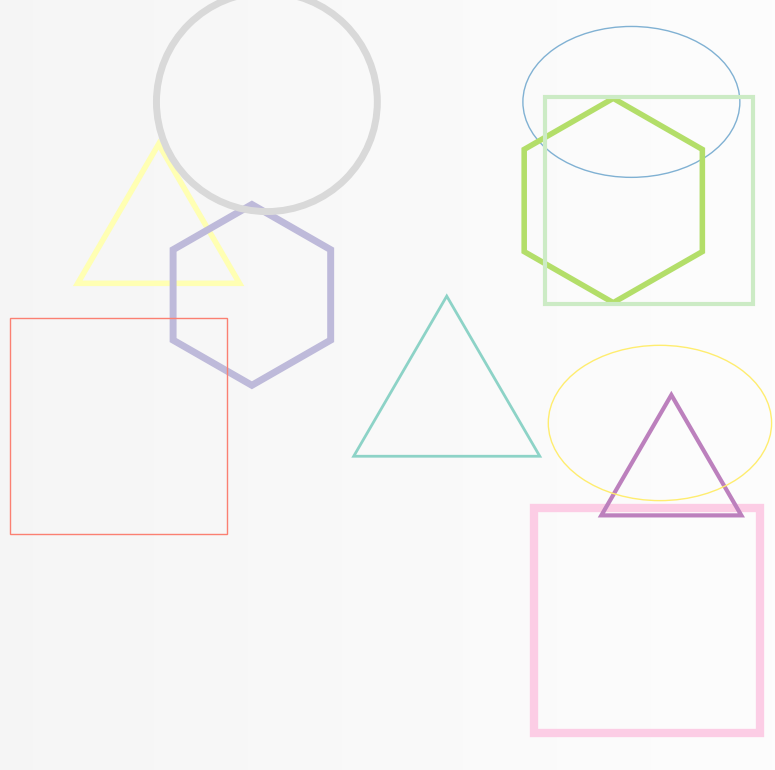[{"shape": "triangle", "thickness": 1, "radius": 0.69, "center": [0.576, 0.477]}, {"shape": "triangle", "thickness": 2, "radius": 0.6, "center": [0.205, 0.692]}, {"shape": "hexagon", "thickness": 2.5, "radius": 0.59, "center": [0.325, 0.617]}, {"shape": "square", "thickness": 0.5, "radius": 0.7, "center": [0.153, 0.447]}, {"shape": "oval", "thickness": 0.5, "radius": 0.7, "center": [0.815, 0.868]}, {"shape": "hexagon", "thickness": 2, "radius": 0.66, "center": [0.791, 0.74]}, {"shape": "square", "thickness": 3, "radius": 0.73, "center": [0.834, 0.194]}, {"shape": "circle", "thickness": 2.5, "radius": 0.71, "center": [0.344, 0.868]}, {"shape": "triangle", "thickness": 1.5, "radius": 0.52, "center": [0.866, 0.383]}, {"shape": "square", "thickness": 1.5, "radius": 0.67, "center": [0.838, 0.74]}, {"shape": "oval", "thickness": 0.5, "radius": 0.72, "center": [0.852, 0.451]}]